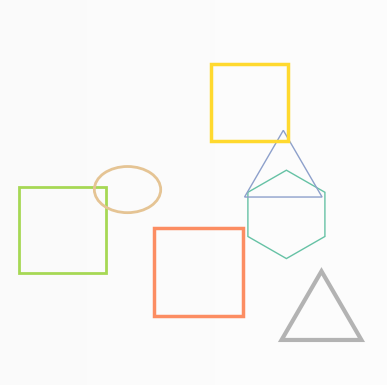[{"shape": "hexagon", "thickness": 1, "radius": 0.57, "center": [0.739, 0.443]}, {"shape": "square", "thickness": 2.5, "radius": 0.57, "center": [0.513, 0.295]}, {"shape": "triangle", "thickness": 1, "radius": 0.58, "center": [0.731, 0.546]}, {"shape": "square", "thickness": 2, "radius": 0.56, "center": [0.161, 0.403]}, {"shape": "square", "thickness": 2.5, "radius": 0.5, "center": [0.645, 0.734]}, {"shape": "oval", "thickness": 2, "radius": 0.43, "center": [0.329, 0.508]}, {"shape": "triangle", "thickness": 3, "radius": 0.59, "center": [0.83, 0.176]}]